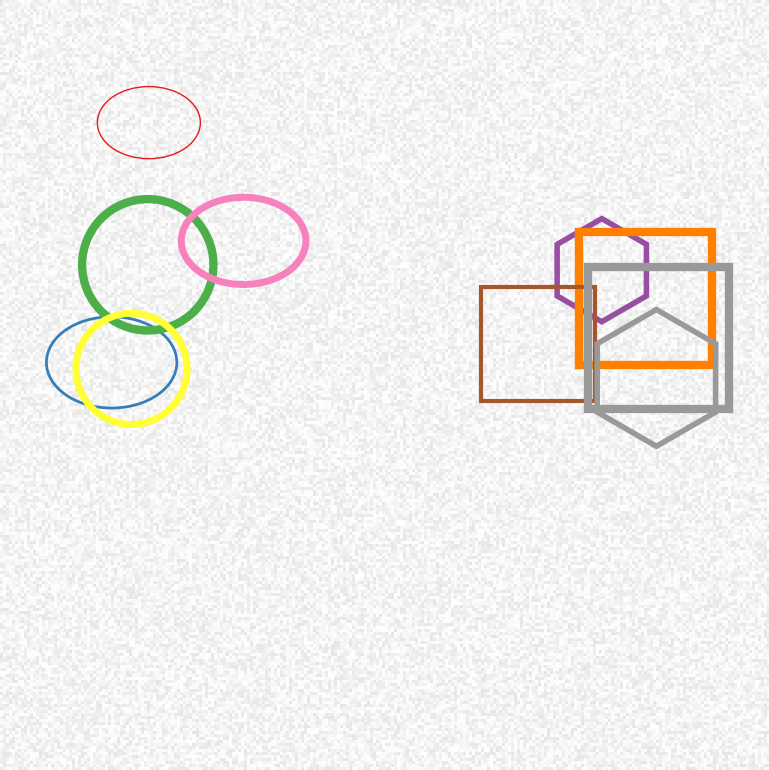[{"shape": "oval", "thickness": 0.5, "radius": 0.33, "center": [0.193, 0.841]}, {"shape": "oval", "thickness": 1, "radius": 0.42, "center": [0.145, 0.529]}, {"shape": "circle", "thickness": 3, "radius": 0.43, "center": [0.192, 0.656]}, {"shape": "hexagon", "thickness": 2, "radius": 0.33, "center": [0.782, 0.649]}, {"shape": "square", "thickness": 3, "radius": 0.43, "center": [0.838, 0.612]}, {"shape": "circle", "thickness": 2.5, "radius": 0.36, "center": [0.171, 0.521]}, {"shape": "square", "thickness": 1.5, "radius": 0.37, "center": [0.699, 0.553]}, {"shape": "oval", "thickness": 2.5, "radius": 0.4, "center": [0.316, 0.687]}, {"shape": "square", "thickness": 3, "radius": 0.46, "center": [0.855, 0.561]}, {"shape": "hexagon", "thickness": 2, "radius": 0.44, "center": [0.852, 0.509]}]